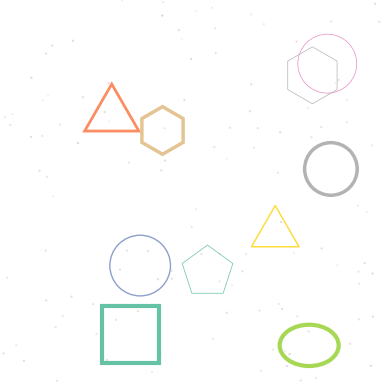[{"shape": "square", "thickness": 3, "radius": 0.37, "center": [0.338, 0.13]}, {"shape": "pentagon", "thickness": 0.5, "radius": 0.35, "center": [0.539, 0.294]}, {"shape": "triangle", "thickness": 2, "radius": 0.41, "center": [0.29, 0.7]}, {"shape": "circle", "thickness": 1, "radius": 0.39, "center": [0.364, 0.31]}, {"shape": "circle", "thickness": 0.5, "radius": 0.38, "center": [0.85, 0.835]}, {"shape": "oval", "thickness": 3, "radius": 0.38, "center": [0.803, 0.103]}, {"shape": "triangle", "thickness": 1, "radius": 0.36, "center": [0.715, 0.395]}, {"shape": "hexagon", "thickness": 2.5, "radius": 0.31, "center": [0.422, 0.661]}, {"shape": "hexagon", "thickness": 0.5, "radius": 0.37, "center": [0.811, 0.804]}, {"shape": "circle", "thickness": 2.5, "radius": 0.34, "center": [0.86, 0.561]}]